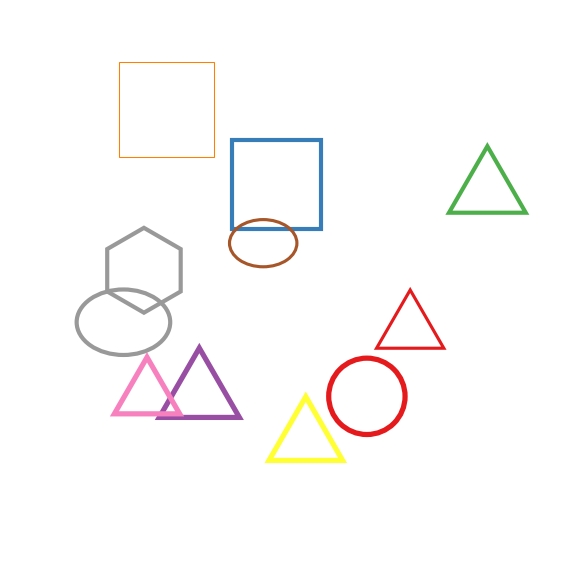[{"shape": "triangle", "thickness": 1.5, "radius": 0.34, "center": [0.71, 0.43]}, {"shape": "circle", "thickness": 2.5, "radius": 0.33, "center": [0.635, 0.313]}, {"shape": "square", "thickness": 2, "radius": 0.39, "center": [0.479, 0.68]}, {"shape": "triangle", "thickness": 2, "radius": 0.38, "center": [0.844, 0.669]}, {"shape": "triangle", "thickness": 2.5, "radius": 0.4, "center": [0.345, 0.316]}, {"shape": "square", "thickness": 0.5, "radius": 0.41, "center": [0.288, 0.81]}, {"shape": "triangle", "thickness": 2.5, "radius": 0.37, "center": [0.53, 0.239]}, {"shape": "oval", "thickness": 1.5, "radius": 0.29, "center": [0.456, 0.578]}, {"shape": "triangle", "thickness": 2.5, "radius": 0.33, "center": [0.255, 0.315]}, {"shape": "oval", "thickness": 2, "radius": 0.41, "center": [0.214, 0.441]}, {"shape": "hexagon", "thickness": 2, "radius": 0.37, "center": [0.249, 0.531]}]